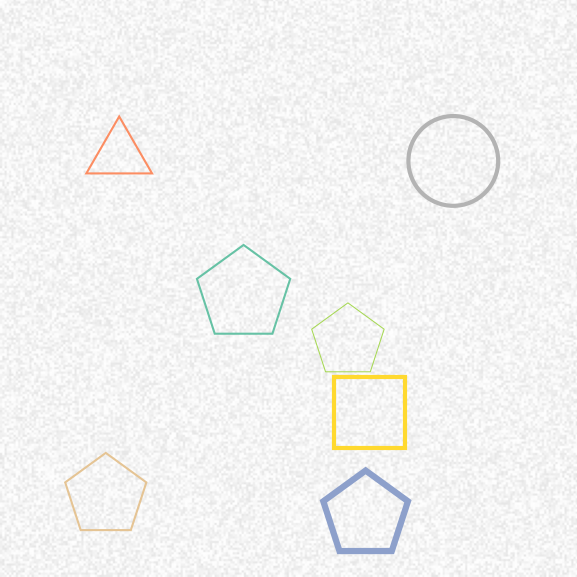[{"shape": "pentagon", "thickness": 1, "radius": 0.42, "center": [0.422, 0.49]}, {"shape": "triangle", "thickness": 1, "radius": 0.33, "center": [0.206, 0.732]}, {"shape": "pentagon", "thickness": 3, "radius": 0.39, "center": [0.633, 0.107]}, {"shape": "pentagon", "thickness": 0.5, "radius": 0.33, "center": [0.602, 0.409]}, {"shape": "square", "thickness": 2, "radius": 0.31, "center": [0.64, 0.284]}, {"shape": "pentagon", "thickness": 1, "radius": 0.37, "center": [0.183, 0.141]}, {"shape": "circle", "thickness": 2, "radius": 0.39, "center": [0.785, 0.72]}]